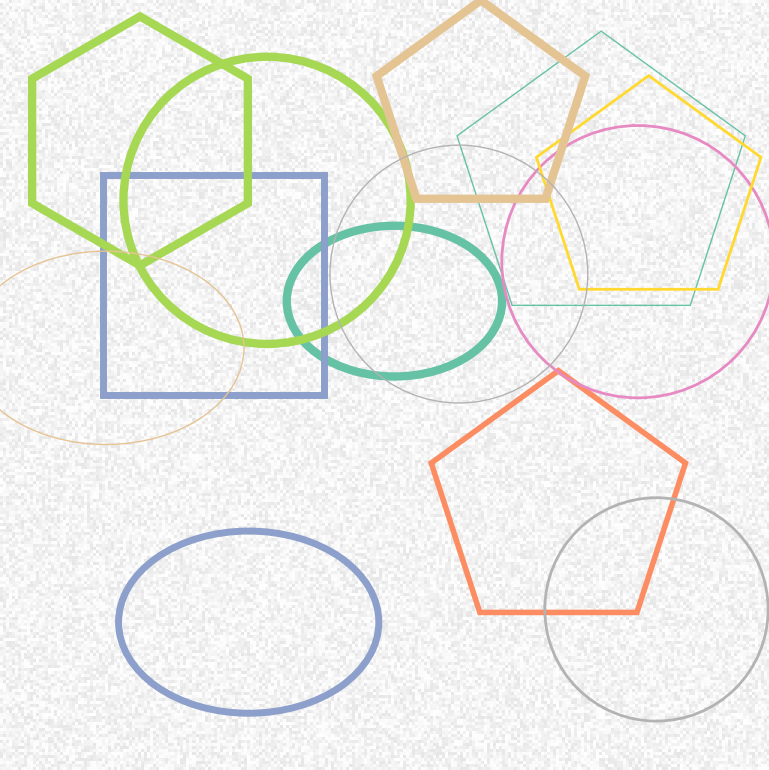[{"shape": "oval", "thickness": 3, "radius": 0.7, "center": [0.512, 0.609]}, {"shape": "pentagon", "thickness": 0.5, "radius": 0.98, "center": [0.781, 0.763]}, {"shape": "pentagon", "thickness": 2, "radius": 0.87, "center": [0.725, 0.345]}, {"shape": "oval", "thickness": 2.5, "radius": 0.84, "center": [0.323, 0.192]}, {"shape": "square", "thickness": 2.5, "radius": 0.72, "center": [0.277, 0.63]}, {"shape": "circle", "thickness": 1, "radius": 0.88, "center": [0.829, 0.66]}, {"shape": "hexagon", "thickness": 3, "radius": 0.81, "center": [0.182, 0.817]}, {"shape": "circle", "thickness": 3, "radius": 0.93, "center": [0.347, 0.74]}, {"shape": "pentagon", "thickness": 1, "radius": 0.77, "center": [0.842, 0.748]}, {"shape": "pentagon", "thickness": 3, "radius": 0.71, "center": [0.625, 0.857]}, {"shape": "oval", "thickness": 0.5, "radius": 0.9, "center": [0.137, 0.548]}, {"shape": "circle", "thickness": 1, "radius": 0.73, "center": [0.853, 0.209]}, {"shape": "circle", "thickness": 0.5, "radius": 0.84, "center": [0.596, 0.644]}]